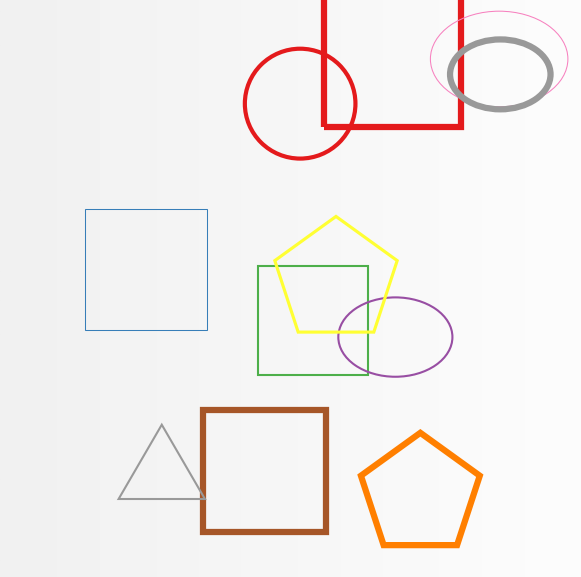[{"shape": "square", "thickness": 3, "radius": 0.59, "center": [0.675, 0.896]}, {"shape": "circle", "thickness": 2, "radius": 0.48, "center": [0.516, 0.82]}, {"shape": "square", "thickness": 0.5, "radius": 0.53, "center": [0.251, 0.532]}, {"shape": "square", "thickness": 1, "radius": 0.47, "center": [0.538, 0.444]}, {"shape": "oval", "thickness": 1, "radius": 0.49, "center": [0.68, 0.415]}, {"shape": "pentagon", "thickness": 3, "radius": 0.54, "center": [0.723, 0.142]}, {"shape": "pentagon", "thickness": 1.5, "radius": 0.55, "center": [0.578, 0.514]}, {"shape": "square", "thickness": 3, "radius": 0.53, "center": [0.456, 0.183]}, {"shape": "oval", "thickness": 0.5, "radius": 0.59, "center": [0.859, 0.897]}, {"shape": "triangle", "thickness": 1, "radius": 0.43, "center": [0.278, 0.178]}, {"shape": "oval", "thickness": 3, "radius": 0.43, "center": [0.861, 0.87]}]